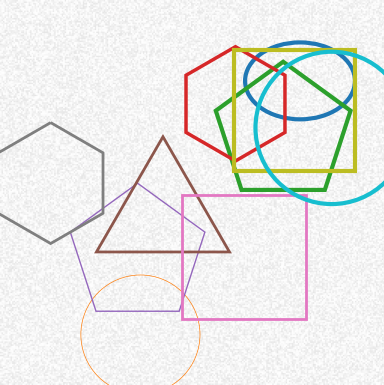[{"shape": "oval", "thickness": 3, "radius": 0.71, "center": [0.779, 0.79]}, {"shape": "circle", "thickness": 0.5, "radius": 0.77, "center": [0.365, 0.131]}, {"shape": "pentagon", "thickness": 3, "radius": 0.92, "center": [0.736, 0.656]}, {"shape": "hexagon", "thickness": 2.5, "radius": 0.74, "center": [0.612, 0.73]}, {"shape": "pentagon", "thickness": 1, "radius": 0.92, "center": [0.357, 0.34]}, {"shape": "triangle", "thickness": 2, "radius": 1.0, "center": [0.423, 0.445]}, {"shape": "square", "thickness": 2, "radius": 0.8, "center": [0.634, 0.333]}, {"shape": "hexagon", "thickness": 2, "radius": 0.79, "center": [0.132, 0.525]}, {"shape": "square", "thickness": 3, "radius": 0.78, "center": [0.766, 0.714]}, {"shape": "circle", "thickness": 3, "radius": 0.99, "center": [0.861, 0.668]}]